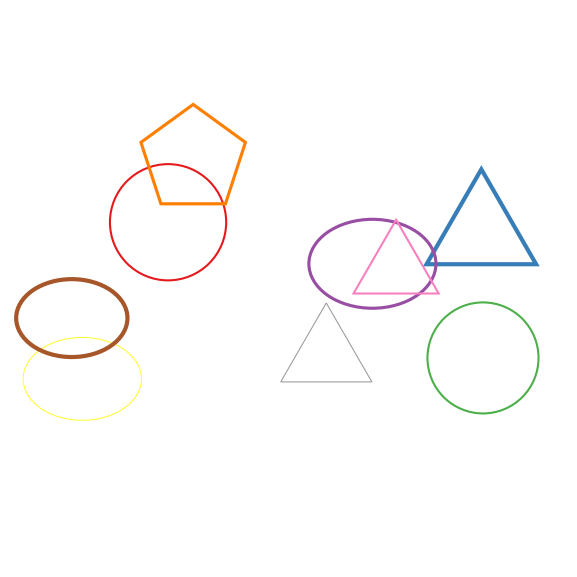[{"shape": "circle", "thickness": 1, "radius": 0.5, "center": [0.291, 0.614]}, {"shape": "triangle", "thickness": 2, "radius": 0.55, "center": [0.833, 0.596]}, {"shape": "circle", "thickness": 1, "radius": 0.48, "center": [0.836, 0.379]}, {"shape": "oval", "thickness": 1.5, "radius": 0.55, "center": [0.645, 0.542]}, {"shape": "pentagon", "thickness": 1.5, "radius": 0.48, "center": [0.335, 0.723]}, {"shape": "oval", "thickness": 0.5, "radius": 0.51, "center": [0.143, 0.343]}, {"shape": "oval", "thickness": 2, "radius": 0.48, "center": [0.124, 0.448]}, {"shape": "triangle", "thickness": 1, "radius": 0.43, "center": [0.686, 0.533]}, {"shape": "triangle", "thickness": 0.5, "radius": 0.46, "center": [0.565, 0.383]}]